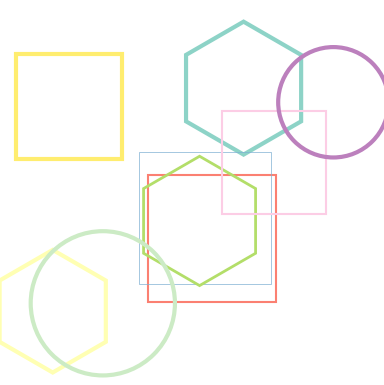[{"shape": "hexagon", "thickness": 3, "radius": 0.86, "center": [0.633, 0.771]}, {"shape": "hexagon", "thickness": 3, "radius": 0.8, "center": [0.137, 0.192]}, {"shape": "square", "thickness": 1.5, "radius": 0.82, "center": [0.551, 0.381]}, {"shape": "square", "thickness": 0.5, "radius": 0.86, "center": [0.532, 0.433]}, {"shape": "hexagon", "thickness": 2, "radius": 0.84, "center": [0.518, 0.426]}, {"shape": "square", "thickness": 1.5, "radius": 0.67, "center": [0.711, 0.578]}, {"shape": "circle", "thickness": 3, "radius": 0.72, "center": [0.866, 0.734]}, {"shape": "circle", "thickness": 3, "radius": 0.94, "center": [0.267, 0.212]}, {"shape": "square", "thickness": 3, "radius": 0.69, "center": [0.179, 0.723]}]